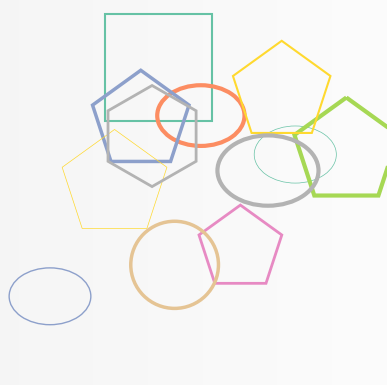[{"shape": "square", "thickness": 1.5, "radius": 0.7, "center": [0.409, 0.825]}, {"shape": "oval", "thickness": 0.5, "radius": 0.53, "center": [0.762, 0.599]}, {"shape": "oval", "thickness": 3, "radius": 0.56, "center": [0.518, 0.7]}, {"shape": "pentagon", "thickness": 2.5, "radius": 0.65, "center": [0.363, 0.687]}, {"shape": "oval", "thickness": 1, "radius": 0.53, "center": [0.129, 0.23]}, {"shape": "pentagon", "thickness": 2, "radius": 0.56, "center": [0.62, 0.355]}, {"shape": "pentagon", "thickness": 3, "radius": 0.7, "center": [0.894, 0.606]}, {"shape": "pentagon", "thickness": 0.5, "radius": 0.71, "center": [0.296, 0.522]}, {"shape": "pentagon", "thickness": 1.5, "radius": 0.66, "center": [0.727, 0.762]}, {"shape": "circle", "thickness": 2.5, "radius": 0.57, "center": [0.451, 0.312]}, {"shape": "hexagon", "thickness": 2, "radius": 0.66, "center": [0.392, 0.647]}, {"shape": "oval", "thickness": 3, "radius": 0.65, "center": [0.692, 0.557]}]